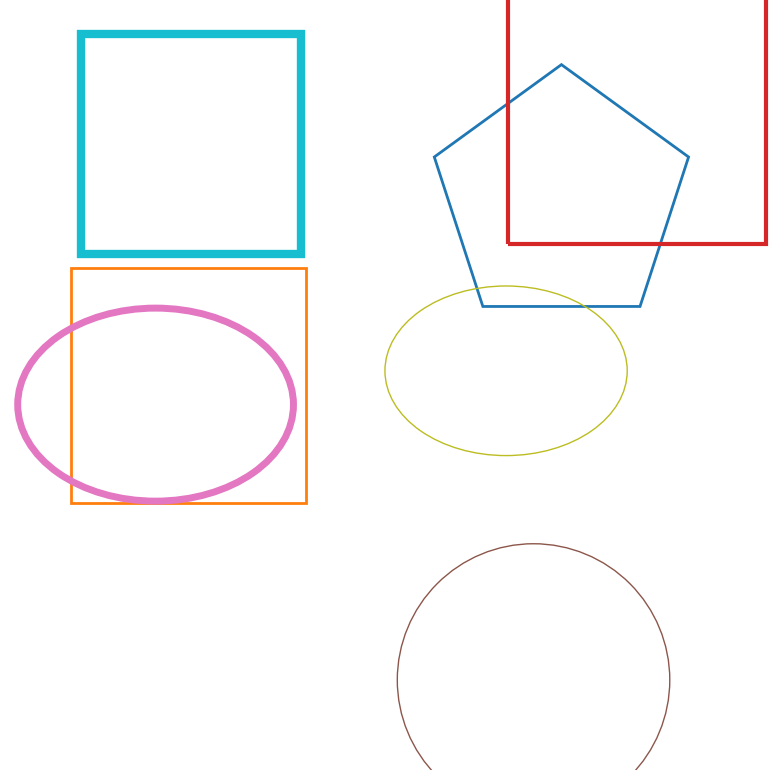[{"shape": "pentagon", "thickness": 1, "radius": 0.87, "center": [0.729, 0.742]}, {"shape": "square", "thickness": 1, "radius": 0.76, "center": [0.245, 0.499]}, {"shape": "square", "thickness": 1.5, "radius": 0.84, "center": [0.827, 0.851]}, {"shape": "circle", "thickness": 0.5, "radius": 0.88, "center": [0.693, 0.117]}, {"shape": "oval", "thickness": 2.5, "radius": 0.9, "center": [0.202, 0.475]}, {"shape": "oval", "thickness": 0.5, "radius": 0.79, "center": [0.657, 0.518]}, {"shape": "square", "thickness": 3, "radius": 0.71, "center": [0.248, 0.813]}]